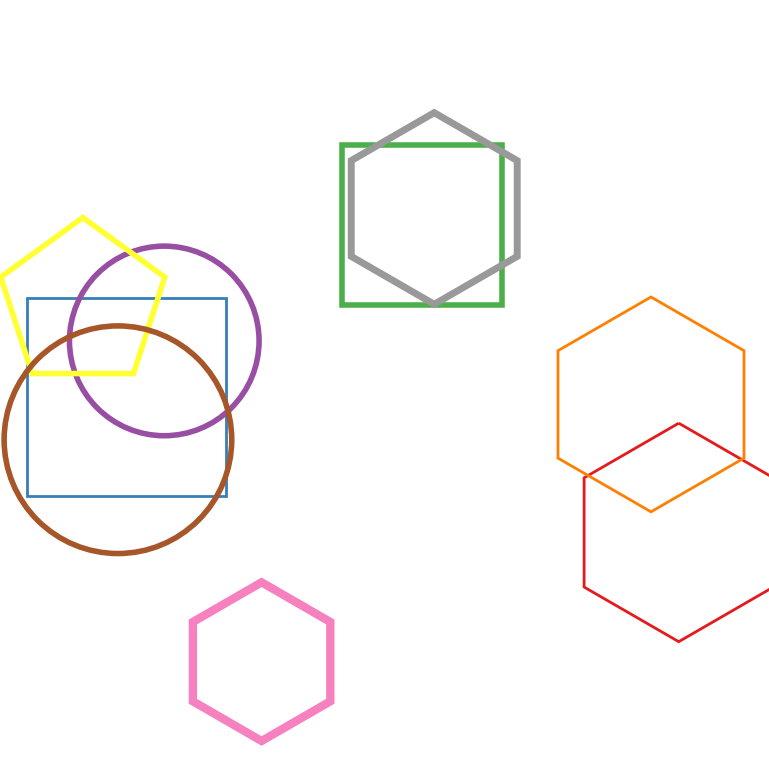[{"shape": "hexagon", "thickness": 1, "radius": 0.71, "center": [0.881, 0.309]}, {"shape": "square", "thickness": 1, "radius": 0.65, "center": [0.164, 0.484]}, {"shape": "square", "thickness": 2, "radius": 0.52, "center": [0.548, 0.708]}, {"shape": "circle", "thickness": 2, "radius": 0.62, "center": [0.213, 0.557]}, {"shape": "hexagon", "thickness": 1, "radius": 0.7, "center": [0.845, 0.475]}, {"shape": "pentagon", "thickness": 2, "radius": 0.56, "center": [0.108, 0.605]}, {"shape": "circle", "thickness": 2, "radius": 0.74, "center": [0.153, 0.429]}, {"shape": "hexagon", "thickness": 3, "radius": 0.52, "center": [0.34, 0.141]}, {"shape": "hexagon", "thickness": 2.5, "radius": 0.62, "center": [0.564, 0.729]}]